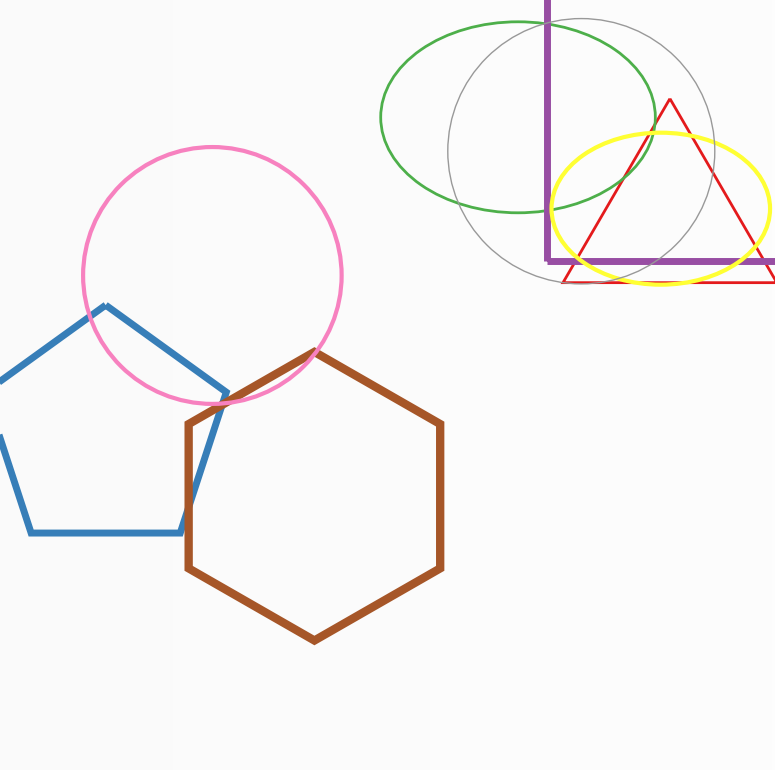[{"shape": "triangle", "thickness": 1, "radius": 0.8, "center": [0.864, 0.713]}, {"shape": "pentagon", "thickness": 2.5, "radius": 0.82, "center": [0.136, 0.44]}, {"shape": "oval", "thickness": 1, "radius": 0.89, "center": [0.668, 0.848]}, {"shape": "square", "thickness": 2.5, "radius": 0.91, "center": [0.887, 0.842]}, {"shape": "oval", "thickness": 1.5, "radius": 0.7, "center": [0.853, 0.729]}, {"shape": "hexagon", "thickness": 3, "radius": 0.94, "center": [0.406, 0.356]}, {"shape": "circle", "thickness": 1.5, "radius": 0.83, "center": [0.274, 0.642]}, {"shape": "circle", "thickness": 0.5, "radius": 0.86, "center": [0.75, 0.804]}]